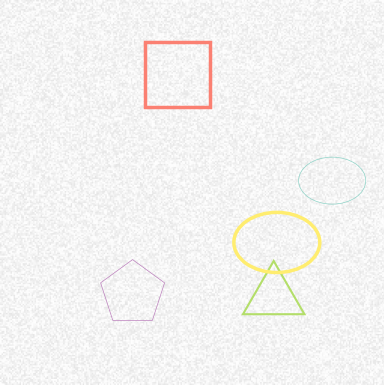[{"shape": "oval", "thickness": 0.5, "radius": 0.44, "center": [0.863, 0.531]}, {"shape": "square", "thickness": 2.5, "radius": 0.42, "center": [0.461, 0.806]}, {"shape": "triangle", "thickness": 1.5, "radius": 0.46, "center": [0.711, 0.23]}, {"shape": "pentagon", "thickness": 0.5, "radius": 0.44, "center": [0.344, 0.238]}, {"shape": "oval", "thickness": 2.5, "radius": 0.56, "center": [0.719, 0.37]}]